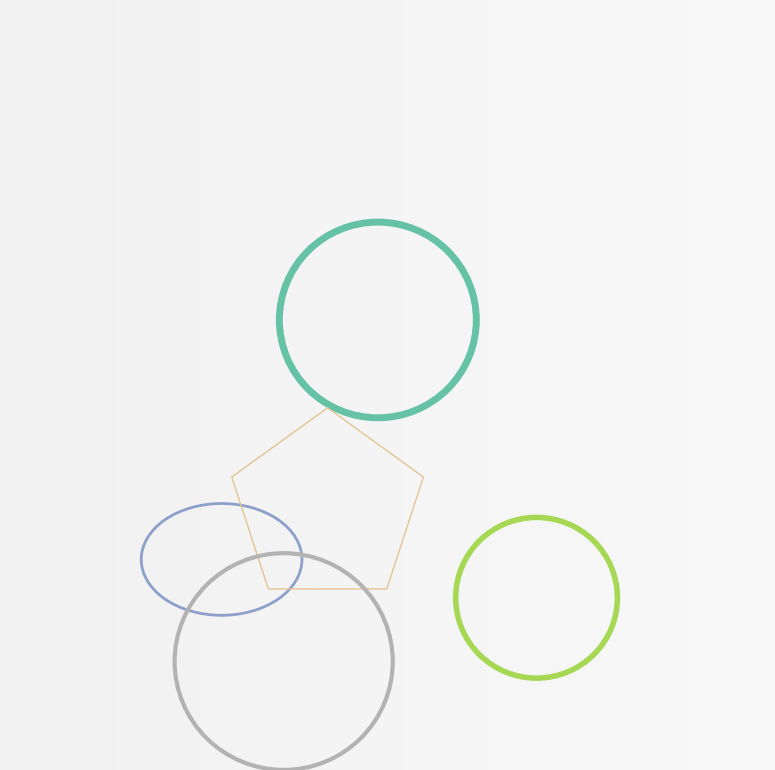[{"shape": "circle", "thickness": 2.5, "radius": 0.64, "center": [0.488, 0.584]}, {"shape": "oval", "thickness": 1, "radius": 0.52, "center": [0.286, 0.273]}, {"shape": "circle", "thickness": 2, "radius": 0.52, "center": [0.692, 0.224]}, {"shape": "pentagon", "thickness": 0.5, "radius": 0.65, "center": [0.423, 0.34]}, {"shape": "circle", "thickness": 1.5, "radius": 0.7, "center": [0.366, 0.141]}]